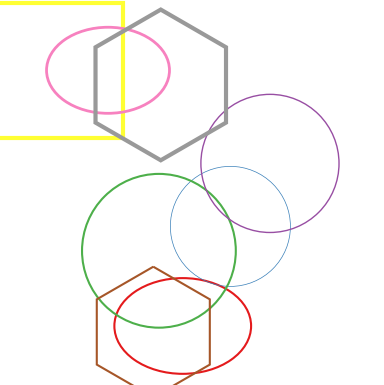[{"shape": "oval", "thickness": 1.5, "radius": 0.89, "center": [0.475, 0.153]}, {"shape": "circle", "thickness": 0.5, "radius": 0.78, "center": [0.598, 0.412]}, {"shape": "circle", "thickness": 1.5, "radius": 1.0, "center": [0.413, 0.349]}, {"shape": "circle", "thickness": 1, "radius": 0.9, "center": [0.701, 0.576]}, {"shape": "square", "thickness": 3, "radius": 0.88, "center": [0.144, 0.816]}, {"shape": "hexagon", "thickness": 1.5, "radius": 0.85, "center": [0.398, 0.138]}, {"shape": "oval", "thickness": 2, "radius": 0.8, "center": [0.281, 0.817]}, {"shape": "hexagon", "thickness": 3, "radius": 0.98, "center": [0.418, 0.779]}]